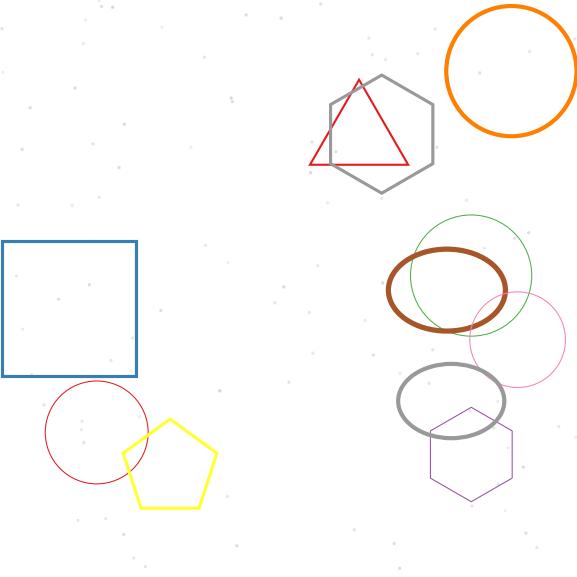[{"shape": "circle", "thickness": 0.5, "radius": 0.45, "center": [0.167, 0.25]}, {"shape": "triangle", "thickness": 1, "radius": 0.49, "center": [0.622, 0.763]}, {"shape": "square", "thickness": 1.5, "radius": 0.58, "center": [0.119, 0.465]}, {"shape": "circle", "thickness": 0.5, "radius": 0.52, "center": [0.816, 0.522]}, {"shape": "hexagon", "thickness": 0.5, "radius": 0.41, "center": [0.816, 0.212]}, {"shape": "circle", "thickness": 2, "radius": 0.56, "center": [0.886, 0.876]}, {"shape": "pentagon", "thickness": 1.5, "radius": 0.43, "center": [0.294, 0.188]}, {"shape": "oval", "thickness": 2.5, "radius": 0.51, "center": [0.774, 0.497]}, {"shape": "circle", "thickness": 0.5, "radius": 0.41, "center": [0.896, 0.411]}, {"shape": "hexagon", "thickness": 1.5, "radius": 0.51, "center": [0.661, 0.767]}, {"shape": "oval", "thickness": 2, "radius": 0.46, "center": [0.781, 0.305]}]